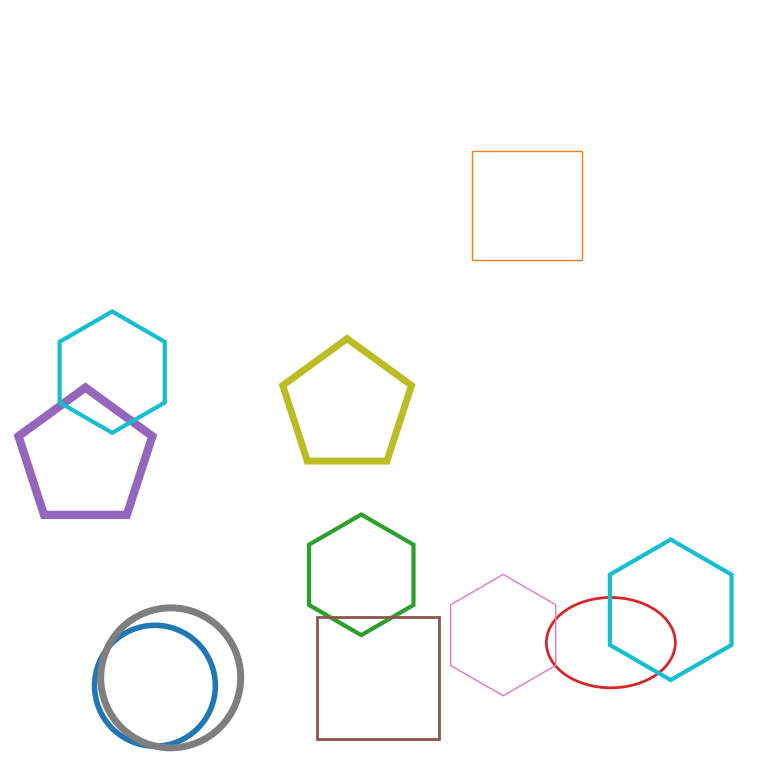[{"shape": "circle", "thickness": 2, "radius": 0.39, "center": [0.201, 0.109]}, {"shape": "square", "thickness": 0.5, "radius": 0.36, "center": [0.684, 0.733]}, {"shape": "hexagon", "thickness": 1.5, "radius": 0.39, "center": [0.469, 0.253]}, {"shape": "oval", "thickness": 1, "radius": 0.42, "center": [0.793, 0.165]}, {"shape": "pentagon", "thickness": 3, "radius": 0.46, "center": [0.111, 0.405]}, {"shape": "square", "thickness": 1, "radius": 0.4, "center": [0.491, 0.12]}, {"shape": "hexagon", "thickness": 0.5, "radius": 0.39, "center": [0.653, 0.175]}, {"shape": "circle", "thickness": 2.5, "radius": 0.45, "center": [0.222, 0.12]}, {"shape": "pentagon", "thickness": 2.5, "radius": 0.44, "center": [0.451, 0.472]}, {"shape": "hexagon", "thickness": 1.5, "radius": 0.39, "center": [0.146, 0.517]}, {"shape": "hexagon", "thickness": 1.5, "radius": 0.46, "center": [0.871, 0.208]}]